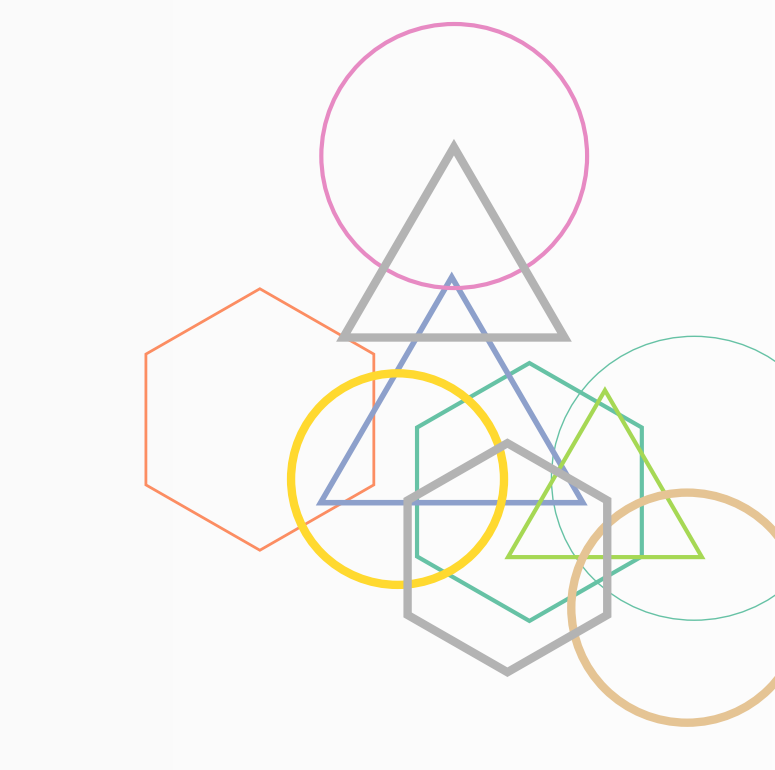[{"shape": "hexagon", "thickness": 1.5, "radius": 0.84, "center": [0.683, 0.361]}, {"shape": "circle", "thickness": 0.5, "radius": 0.92, "center": [0.896, 0.379]}, {"shape": "hexagon", "thickness": 1, "radius": 0.85, "center": [0.335, 0.455]}, {"shape": "triangle", "thickness": 2, "radius": 0.98, "center": [0.583, 0.445]}, {"shape": "circle", "thickness": 1.5, "radius": 0.86, "center": [0.586, 0.797]}, {"shape": "triangle", "thickness": 1.5, "radius": 0.72, "center": [0.781, 0.349]}, {"shape": "circle", "thickness": 3, "radius": 0.69, "center": [0.513, 0.378]}, {"shape": "circle", "thickness": 3, "radius": 0.75, "center": [0.887, 0.211]}, {"shape": "hexagon", "thickness": 3, "radius": 0.74, "center": [0.655, 0.276]}, {"shape": "triangle", "thickness": 3, "radius": 0.82, "center": [0.586, 0.644]}]